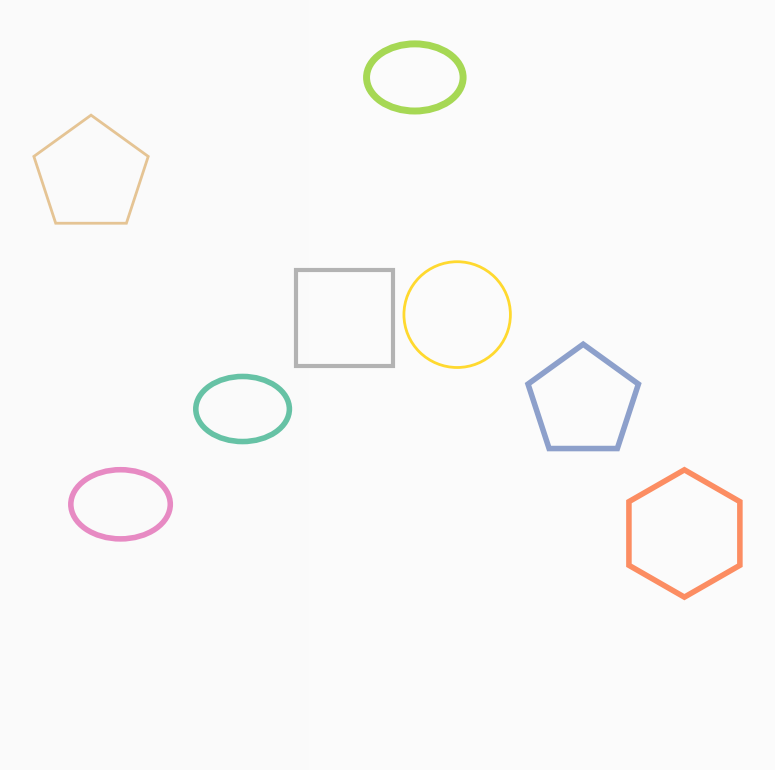[{"shape": "oval", "thickness": 2, "radius": 0.3, "center": [0.313, 0.469]}, {"shape": "hexagon", "thickness": 2, "radius": 0.41, "center": [0.883, 0.307]}, {"shape": "pentagon", "thickness": 2, "radius": 0.37, "center": [0.753, 0.478]}, {"shape": "oval", "thickness": 2, "radius": 0.32, "center": [0.156, 0.345]}, {"shape": "oval", "thickness": 2.5, "radius": 0.31, "center": [0.535, 0.899]}, {"shape": "circle", "thickness": 1, "radius": 0.34, "center": [0.59, 0.591]}, {"shape": "pentagon", "thickness": 1, "radius": 0.39, "center": [0.117, 0.773]}, {"shape": "square", "thickness": 1.5, "radius": 0.31, "center": [0.444, 0.587]}]